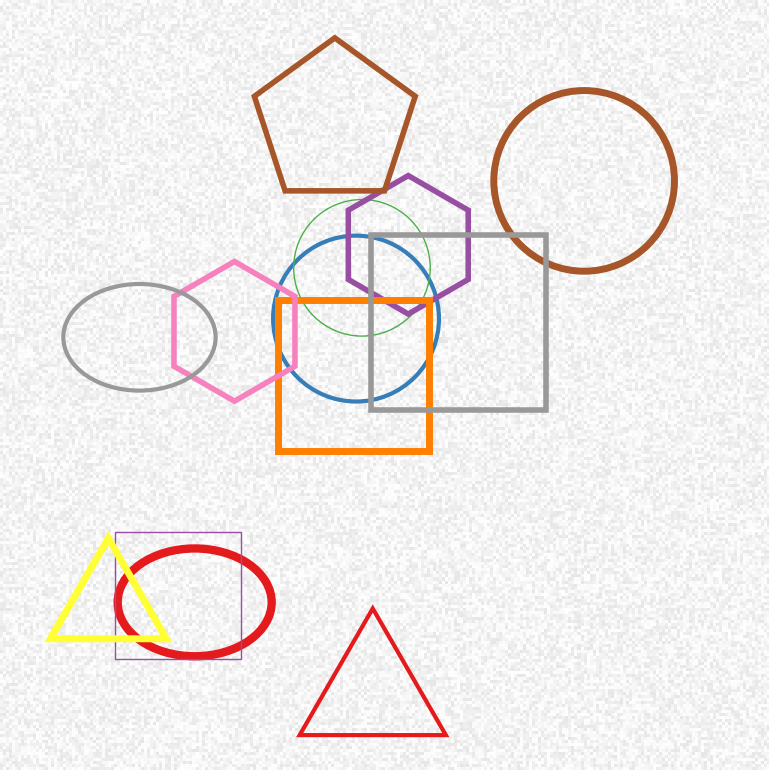[{"shape": "oval", "thickness": 3, "radius": 0.5, "center": [0.253, 0.218]}, {"shape": "triangle", "thickness": 1.5, "radius": 0.55, "center": [0.484, 0.1]}, {"shape": "circle", "thickness": 1.5, "radius": 0.54, "center": [0.462, 0.586]}, {"shape": "circle", "thickness": 0.5, "radius": 0.44, "center": [0.47, 0.652]}, {"shape": "square", "thickness": 0.5, "radius": 0.41, "center": [0.231, 0.227]}, {"shape": "hexagon", "thickness": 2, "radius": 0.45, "center": [0.53, 0.682]}, {"shape": "square", "thickness": 2.5, "radius": 0.49, "center": [0.459, 0.513]}, {"shape": "triangle", "thickness": 2.5, "radius": 0.44, "center": [0.141, 0.214]}, {"shape": "pentagon", "thickness": 2, "radius": 0.55, "center": [0.435, 0.841]}, {"shape": "circle", "thickness": 2.5, "radius": 0.59, "center": [0.759, 0.765]}, {"shape": "hexagon", "thickness": 2, "radius": 0.45, "center": [0.305, 0.57]}, {"shape": "square", "thickness": 2, "radius": 0.57, "center": [0.595, 0.581]}, {"shape": "oval", "thickness": 1.5, "radius": 0.49, "center": [0.181, 0.562]}]